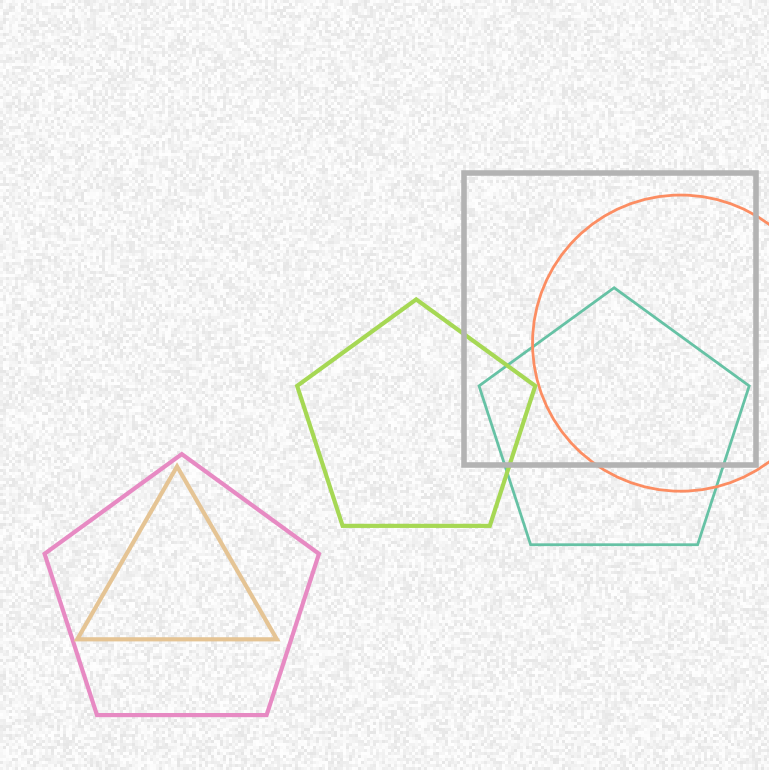[{"shape": "pentagon", "thickness": 1, "radius": 0.92, "center": [0.798, 0.442]}, {"shape": "circle", "thickness": 1, "radius": 0.96, "center": [0.884, 0.554]}, {"shape": "pentagon", "thickness": 1.5, "radius": 0.94, "center": [0.236, 0.223]}, {"shape": "pentagon", "thickness": 1.5, "radius": 0.81, "center": [0.541, 0.449]}, {"shape": "triangle", "thickness": 1.5, "radius": 0.75, "center": [0.23, 0.245]}, {"shape": "square", "thickness": 2, "radius": 0.95, "center": [0.792, 0.586]}]